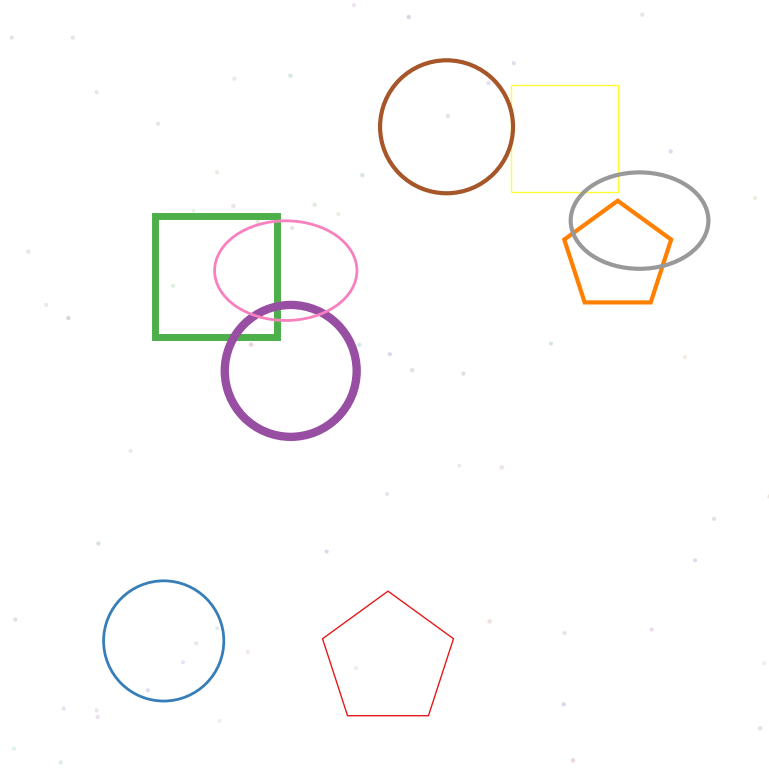[{"shape": "pentagon", "thickness": 0.5, "radius": 0.45, "center": [0.504, 0.143]}, {"shape": "circle", "thickness": 1, "radius": 0.39, "center": [0.213, 0.168]}, {"shape": "square", "thickness": 2.5, "radius": 0.39, "center": [0.281, 0.641]}, {"shape": "circle", "thickness": 3, "radius": 0.43, "center": [0.378, 0.518]}, {"shape": "pentagon", "thickness": 1.5, "radius": 0.36, "center": [0.802, 0.666]}, {"shape": "square", "thickness": 0.5, "radius": 0.35, "center": [0.733, 0.82]}, {"shape": "circle", "thickness": 1.5, "radius": 0.43, "center": [0.58, 0.835]}, {"shape": "oval", "thickness": 1, "radius": 0.46, "center": [0.371, 0.649]}, {"shape": "oval", "thickness": 1.5, "radius": 0.45, "center": [0.831, 0.714]}]